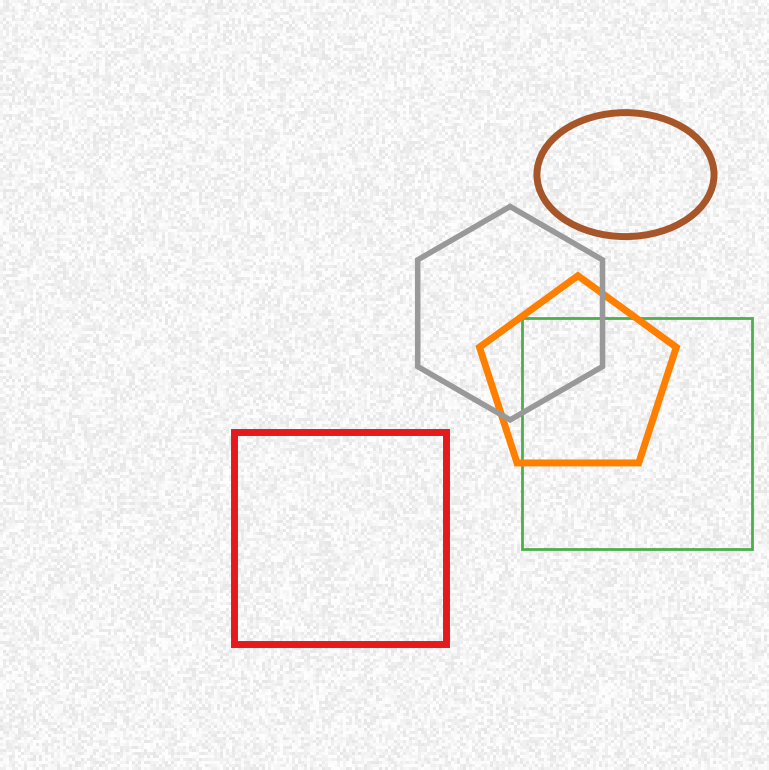[{"shape": "square", "thickness": 2.5, "radius": 0.69, "center": [0.442, 0.302]}, {"shape": "square", "thickness": 1, "radius": 0.75, "center": [0.828, 0.437]}, {"shape": "pentagon", "thickness": 2.5, "radius": 0.67, "center": [0.751, 0.508]}, {"shape": "oval", "thickness": 2.5, "radius": 0.57, "center": [0.812, 0.773]}, {"shape": "hexagon", "thickness": 2, "radius": 0.69, "center": [0.662, 0.593]}]